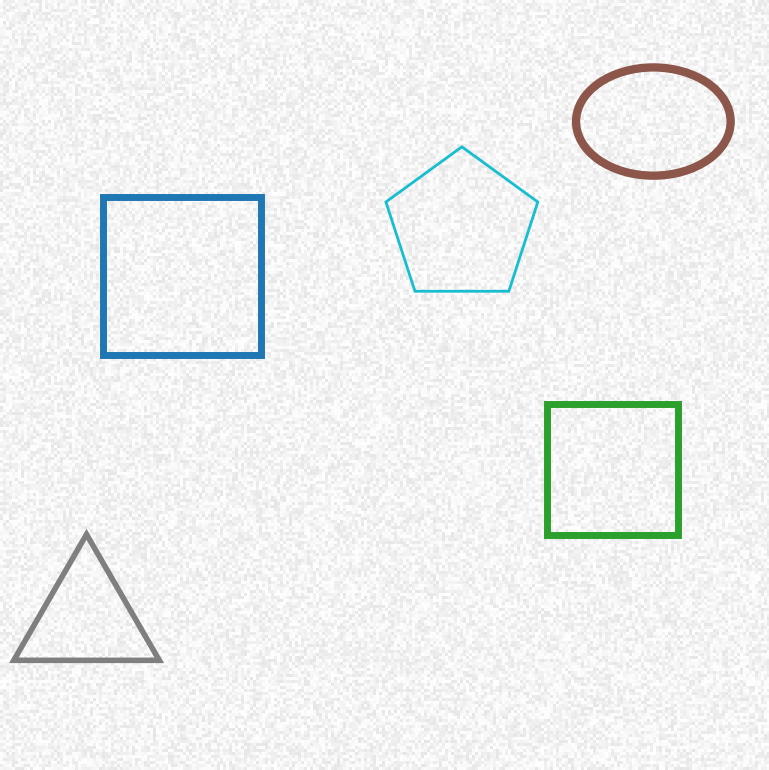[{"shape": "square", "thickness": 2.5, "radius": 0.51, "center": [0.236, 0.642]}, {"shape": "square", "thickness": 2.5, "radius": 0.43, "center": [0.796, 0.391]}, {"shape": "oval", "thickness": 3, "radius": 0.5, "center": [0.849, 0.842]}, {"shape": "triangle", "thickness": 2, "radius": 0.55, "center": [0.112, 0.197]}, {"shape": "pentagon", "thickness": 1, "radius": 0.52, "center": [0.6, 0.706]}]